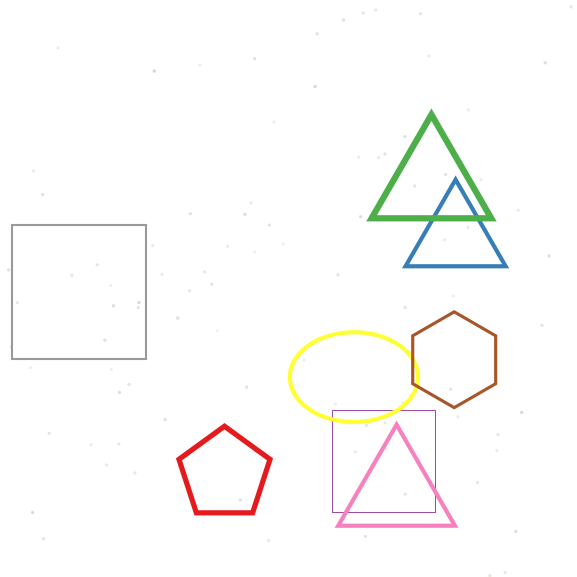[{"shape": "pentagon", "thickness": 2.5, "radius": 0.41, "center": [0.389, 0.178]}, {"shape": "triangle", "thickness": 2, "radius": 0.5, "center": [0.789, 0.588]}, {"shape": "triangle", "thickness": 3, "radius": 0.6, "center": [0.747, 0.681]}, {"shape": "square", "thickness": 0.5, "radius": 0.44, "center": [0.664, 0.201]}, {"shape": "oval", "thickness": 2, "radius": 0.56, "center": [0.613, 0.346]}, {"shape": "hexagon", "thickness": 1.5, "radius": 0.41, "center": [0.786, 0.376]}, {"shape": "triangle", "thickness": 2, "radius": 0.58, "center": [0.687, 0.147]}, {"shape": "square", "thickness": 1, "radius": 0.58, "center": [0.137, 0.493]}]